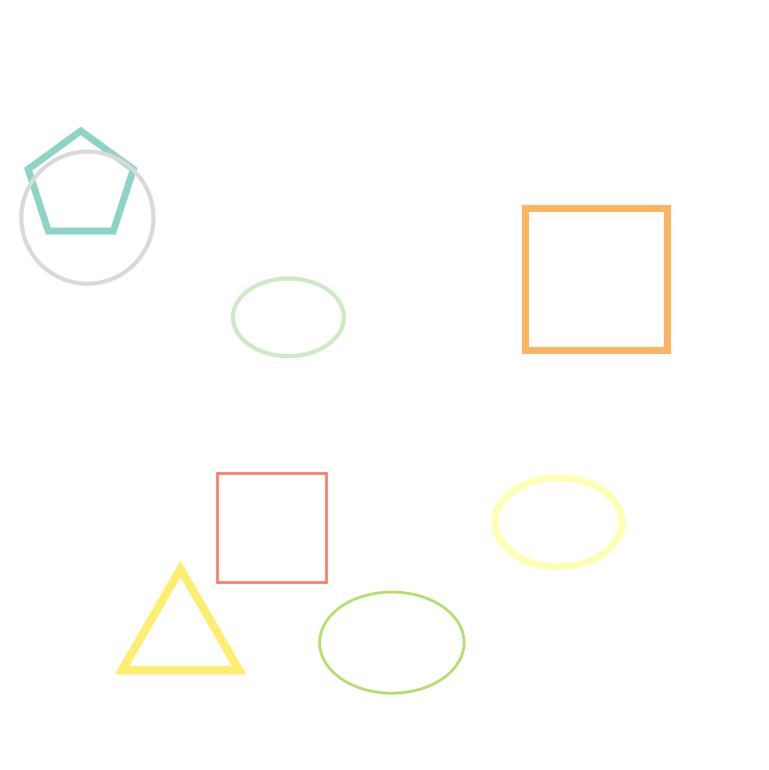[{"shape": "pentagon", "thickness": 2.5, "radius": 0.36, "center": [0.105, 0.758]}, {"shape": "oval", "thickness": 2.5, "radius": 0.41, "center": [0.725, 0.322]}, {"shape": "square", "thickness": 1, "radius": 0.35, "center": [0.353, 0.315]}, {"shape": "square", "thickness": 2.5, "radius": 0.46, "center": [0.774, 0.637]}, {"shape": "oval", "thickness": 1, "radius": 0.47, "center": [0.509, 0.165]}, {"shape": "circle", "thickness": 1.5, "radius": 0.43, "center": [0.114, 0.717]}, {"shape": "oval", "thickness": 1.5, "radius": 0.36, "center": [0.375, 0.588]}, {"shape": "triangle", "thickness": 3, "radius": 0.44, "center": [0.234, 0.173]}]